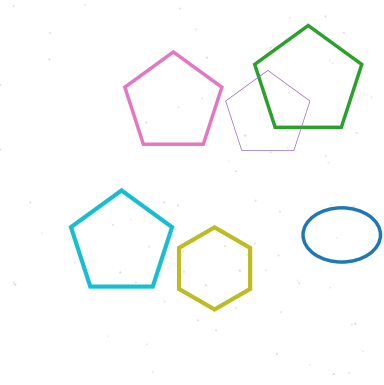[{"shape": "oval", "thickness": 2.5, "radius": 0.5, "center": [0.888, 0.39]}, {"shape": "pentagon", "thickness": 2.5, "radius": 0.73, "center": [0.801, 0.788]}, {"shape": "pentagon", "thickness": 0.5, "radius": 0.58, "center": [0.696, 0.702]}, {"shape": "pentagon", "thickness": 2.5, "radius": 0.66, "center": [0.45, 0.733]}, {"shape": "hexagon", "thickness": 3, "radius": 0.53, "center": [0.557, 0.303]}, {"shape": "pentagon", "thickness": 3, "radius": 0.69, "center": [0.316, 0.367]}]